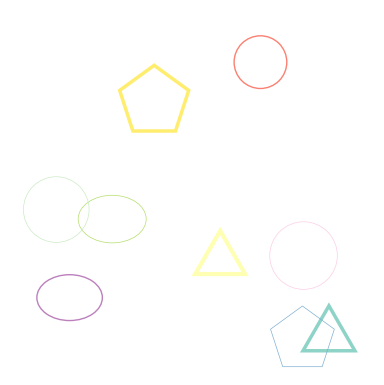[{"shape": "triangle", "thickness": 2.5, "radius": 0.39, "center": [0.854, 0.128]}, {"shape": "triangle", "thickness": 3, "radius": 0.37, "center": [0.572, 0.326]}, {"shape": "circle", "thickness": 1, "radius": 0.34, "center": [0.676, 0.839]}, {"shape": "pentagon", "thickness": 0.5, "radius": 0.44, "center": [0.786, 0.118]}, {"shape": "oval", "thickness": 0.5, "radius": 0.44, "center": [0.291, 0.431]}, {"shape": "circle", "thickness": 0.5, "radius": 0.44, "center": [0.788, 0.336]}, {"shape": "oval", "thickness": 1, "radius": 0.43, "center": [0.181, 0.227]}, {"shape": "circle", "thickness": 0.5, "radius": 0.43, "center": [0.146, 0.456]}, {"shape": "pentagon", "thickness": 2.5, "radius": 0.47, "center": [0.4, 0.736]}]